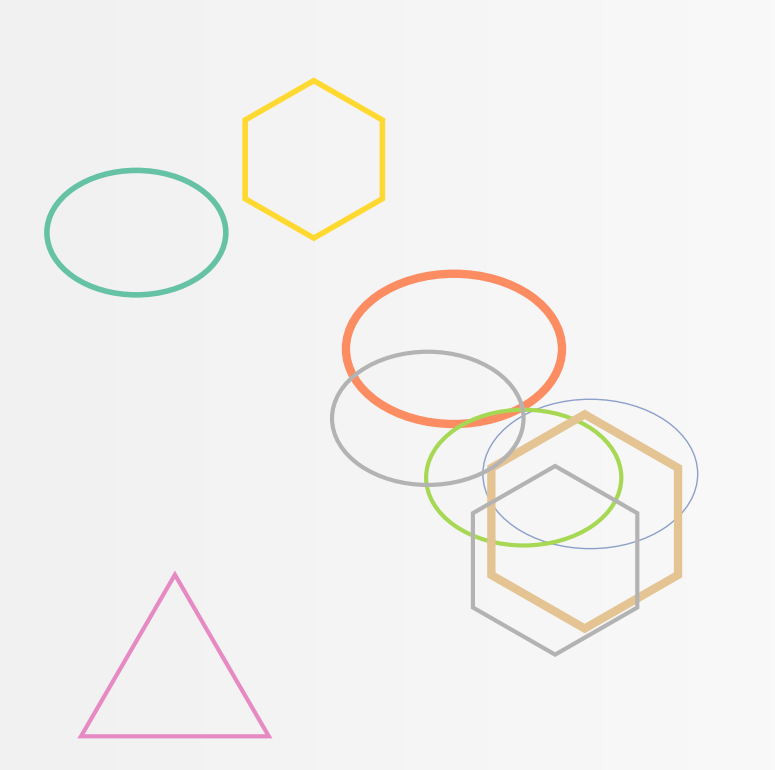[{"shape": "oval", "thickness": 2, "radius": 0.58, "center": [0.176, 0.698]}, {"shape": "oval", "thickness": 3, "radius": 0.7, "center": [0.586, 0.547]}, {"shape": "oval", "thickness": 0.5, "radius": 0.69, "center": [0.762, 0.384]}, {"shape": "triangle", "thickness": 1.5, "radius": 0.7, "center": [0.226, 0.114]}, {"shape": "oval", "thickness": 1.5, "radius": 0.63, "center": [0.676, 0.38]}, {"shape": "hexagon", "thickness": 2, "radius": 0.51, "center": [0.405, 0.793]}, {"shape": "hexagon", "thickness": 3, "radius": 0.7, "center": [0.754, 0.323]}, {"shape": "oval", "thickness": 1.5, "radius": 0.62, "center": [0.552, 0.457]}, {"shape": "hexagon", "thickness": 1.5, "radius": 0.61, "center": [0.716, 0.272]}]